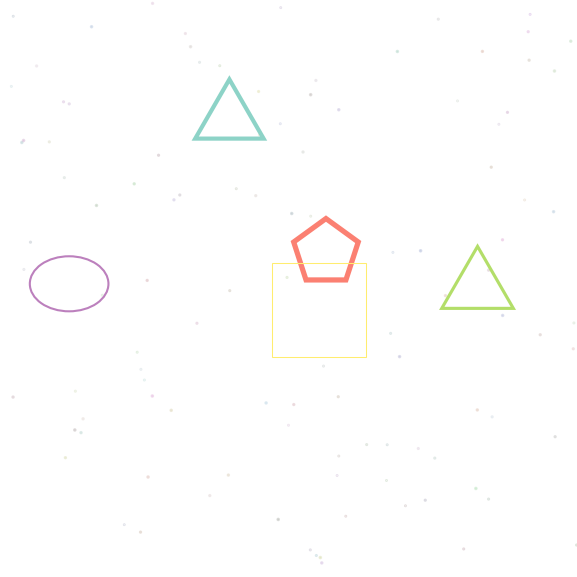[{"shape": "triangle", "thickness": 2, "radius": 0.34, "center": [0.397, 0.793]}, {"shape": "pentagon", "thickness": 2.5, "radius": 0.29, "center": [0.564, 0.562]}, {"shape": "triangle", "thickness": 1.5, "radius": 0.36, "center": [0.827, 0.501]}, {"shape": "oval", "thickness": 1, "radius": 0.34, "center": [0.12, 0.508]}, {"shape": "square", "thickness": 0.5, "radius": 0.41, "center": [0.552, 0.462]}]